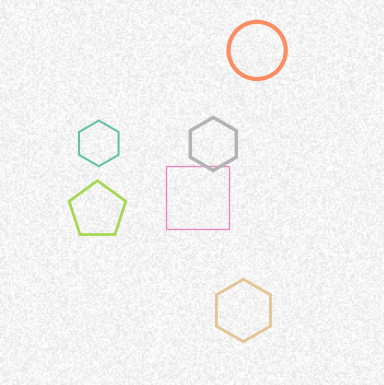[{"shape": "hexagon", "thickness": 1.5, "radius": 0.3, "center": [0.257, 0.628]}, {"shape": "circle", "thickness": 3, "radius": 0.37, "center": [0.668, 0.869]}, {"shape": "square", "thickness": 1, "radius": 0.41, "center": [0.514, 0.487]}, {"shape": "pentagon", "thickness": 2, "radius": 0.39, "center": [0.253, 0.453]}, {"shape": "hexagon", "thickness": 2, "radius": 0.41, "center": [0.632, 0.194]}, {"shape": "hexagon", "thickness": 2.5, "radius": 0.34, "center": [0.554, 0.626]}]